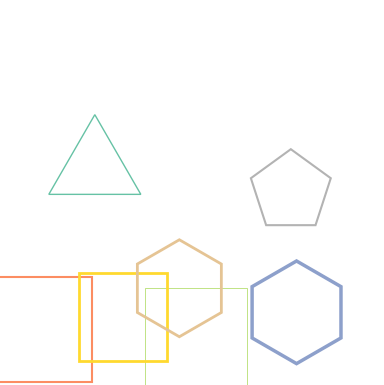[{"shape": "triangle", "thickness": 1, "radius": 0.69, "center": [0.246, 0.564]}, {"shape": "square", "thickness": 1.5, "radius": 0.68, "center": [0.104, 0.144]}, {"shape": "hexagon", "thickness": 2.5, "radius": 0.67, "center": [0.77, 0.189]}, {"shape": "square", "thickness": 0.5, "radius": 0.66, "center": [0.509, 0.119]}, {"shape": "square", "thickness": 2, "radius": 0.57, "center": [0.32, 0.178]}, {"shape": "hexagon", "thickness": 2, "radius": 0.63, "center": [0.466, 0.251]}, {"shape": "pentagon", "thickness": 1.5, "radius": 0.55, "center": [0.755, 0.503]}]